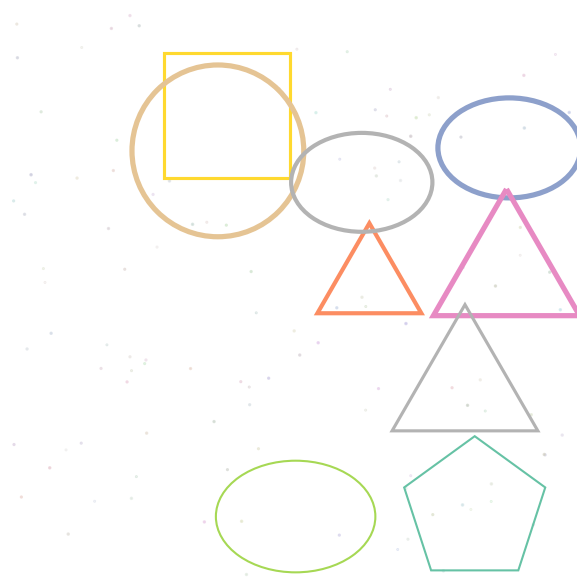[{"shape": "pentagon", "thickness": 1, "radius": 0.64, "center": [0.822, 0.115]}, {"shape": "triangle", "thickness": 2, "radius": 0.52, "center": [0.64, 0.509]}, {"shape": "oval", "thickness": 2.5, "radius": 0.62, "center": [0.882, 0.743]}, {"shape": "triangle", "thickness": 2.5, "radius": 0.73, "center": [0.877, 0.526]}, {"shape": "oval", "thickness": 1, "radius": 0.69, "center": [0.512, 0.105]}, {"shape": "square", "thickness": 1.5, "radius": 0.54, "center": [0.393, 0.799]}, {"shape": "circle", "thickness": 2.5, "radius": 0.74, "center": [0.377, 0.738]}, {"shape": "oval", "thickness": 2, "radius": 0.61, "center": [0.626, 0.683]}, {"shape": "triangle", "thickness": 1.5, "radius": 0.73, "center": [0.805, 0.326]}]